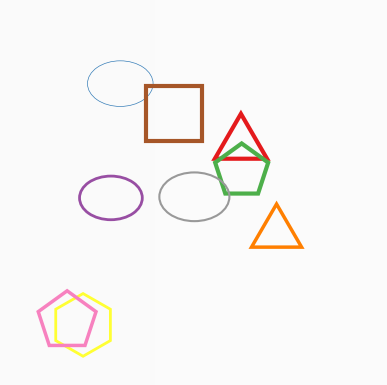[{"shape": "triangle", "thickness": 3, "radius": 0.39, "center": [0.622, 0.627]}, {"shape": "oval", "thickness": 0.5, "radius": 0.42, "center": [0.31, 0.783]}, {"shape": "pentagon", "thickness": 3, "radius": 0.36, "center": [0.624, 0.555]}, {"shape": "oval", "thickness": 2, "radius": 0.4, "center": [0.286, 0.486]}, {"shape": "triangle", "thickness": 2.5, "radius": 0.37, "center": [0.714, 0.395]}, {"shape": "hexagon", "thickness": 2, "radius": 0.41, "center": [0.214, 0.156]}, {"shape": "square", "thickness": 3, "radius": 0.36, "center": [0.45, 0.705]}, {"shape": "pentagon", "thickness": 2.5, "radius": 0.39, "center": [0.173, 0.166]}, {"shape": "oval", "thickness": 1.5, "radius": 0.45, "center": [0.502, 0.489]}]